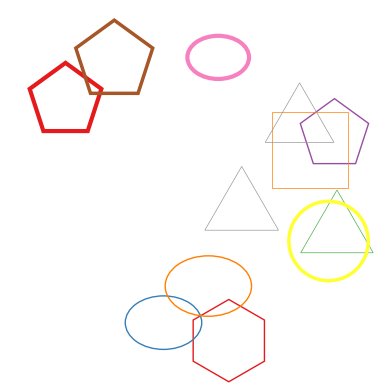[{"shape": "hexagon", "thickness": 1, "radius": 0.53, "center": [0.594, 0.115]}, {"shape": "pentagon", "thickness": 3, "radius": 0.49, "center": [0.17, 0.739]}, {"shape": "oval", "thickness": 1, "radius": 0.5, "center": [0.425, 0.162]}, {"shape": "triangle", "thickness": 0.5, "radius": 0.54, "center": [0.875, 0.398]}, {"shape": "pentagon", "thickness": 1, "radius": 0.47, "center": [0.869, 0.651]}, {"shape": "square", "thickness": 0.5, "radius": 0.49, "center": [0.805, 0.61]}, {"shape": "oval", "thickness": 1, "radius": 0.56, "center": [0.541, 0.257]}, {"shape": "circle", "thickness": 2.5, "radius": 0.52, "center": [0.853, 0.374]}, {"shape": "pentagon", "thickness": 2.5, "radius": 0.53, "center": [0.297, 0.843]}, {"shape": "oval", "thickness": 3, "radius": 0.4, "center": [0.567, 0.851]}, {"shape": "triangle", "thickness": 0.5, "radius": 0.52, "center": [0.778, 0.682]}, {"shape": "triangle", "thickness": 0.5, "radius": 0.55, "center": [0.628, 0.457]}]